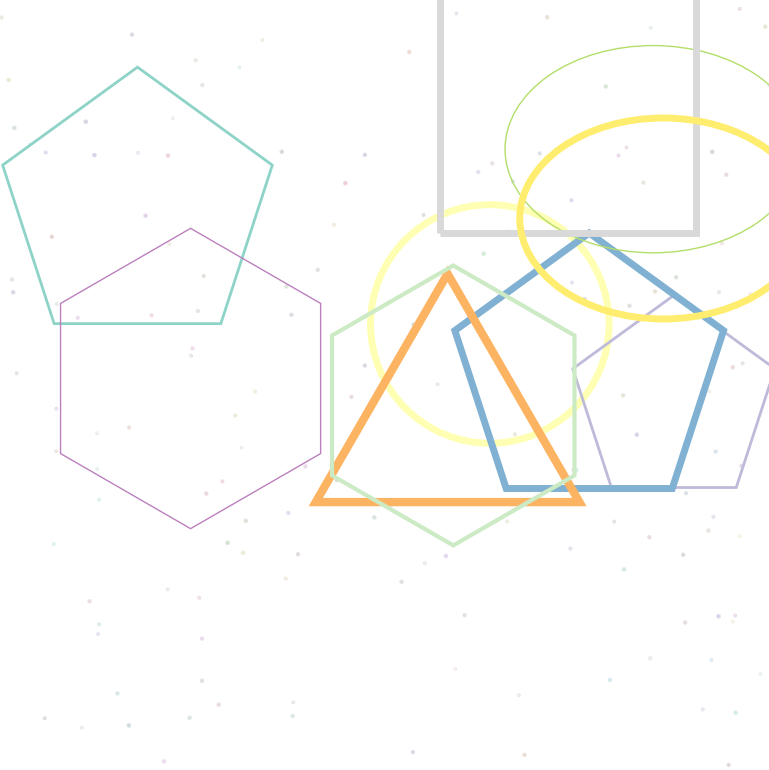[{"shape": "pentagon", "thickness": 1, "radius": 0.92, "center": [0.179, 0.729]}, {"shape": "circle", "thickness": 2.5, "radius": 0.77, "center": [0.636, 0.579]}, {"shape": "pentagon", "thickness": 1, "radius": 0.69, "center": [0.875, 0.478]}, {"shape": "pentagon", "thickness": 2.5, "radius": 0.92, "center": [0.765, 0.514]}, {"shape": "triangle", "thickness": 3, "radius": 0.99, "center": [0.581, 0.447]}, {"shape": "oval", "thickness": 0.5, "radius": 0.96, "center": [0.848, 0.806]}, {"shape": "square", "thickness": 2.5, "radius": 0.83, "center": [0.737, 0.864]}, {"shape": "hexagon", "thickness": 0.5, "radius": 0.98, "center": [0.248, 0.508]}, {"shape": "hexagon", "thickness": 1.5, "radius": 0.91, "center": [0.589, 0.473]}, {"shape": "oval", "thickness": 2.5, "radius": 0.93, "center": [0.861, 0.716]}]